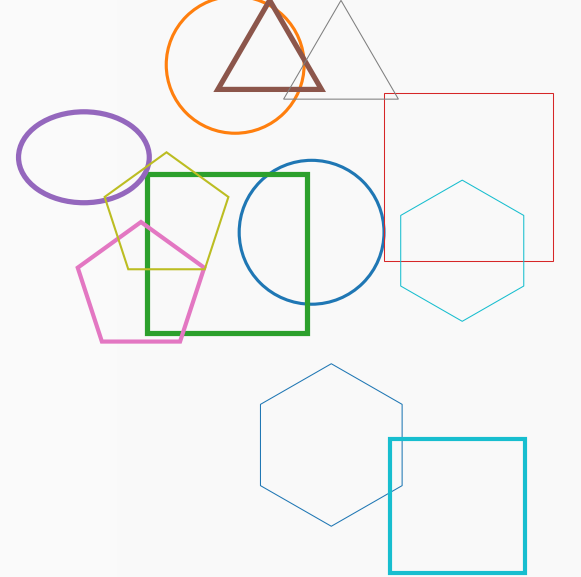[{"shape": "circle", "thickness": 1.5, "radius": 0.62, "center": [0.536, 0.597]}, {"shape": "hexagon", "thickness": 0.5, "radius": 0.7, "center": [0.57, 0.229]}, {"shape": "circle", "thickness": 1.5, "radius": 0.59, "center": [0.405, 0.887]}, {"shape": "square", "thickness": 2.5, "radius": 0.69, "center": [0.39, 0.56]}, {"shape": "square", "thickness": 0.5, "radius": 0.73, "center": [0.806, 0.693]}, {"shape": "oval", "thickness": 2.5, "radius": 0.56, "center": [0.144, 0.727]}, {"shape": "triangle", "thickness": 2.5, "radius": 0.51, "center": [0.464, 0.896]}, {"shape": "pentagon", "thickness": 2, "radius": 0.57, "center": [0.243, 0.5]}, {"shape": "triangle", "thickness": 0.5, "radius": 0.57, "center": [0.587, 0.884]}, {"shape": "pentagon", "thickness": 1, "radius": 0.56, "center": [0.286, 0.623]}, {"shape": "hexagon", "thickness": 0.5, "radius": 0.61, "center": [0.795, 0.565]}, {"shape": "square", "thickness": 2, "radius": 0.58, "center": [0.787, 0.123]}]